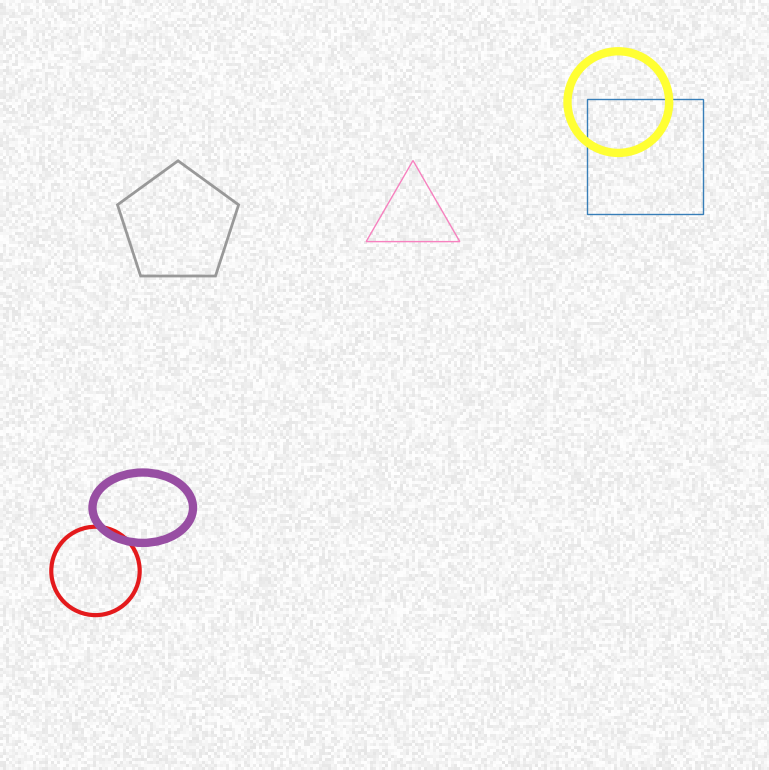[{"shape": "circle", "thickness": 1.5, "radius": 0.29, "center": [0.124, 0.259]}, {"shape": "square", "thickness": 0.5, "radius": 0.37, "center": [0.838, 0.797]}, {"shape": "oval", "thickness": 3, "radius": 0.33, "center": [0.185, 0.341]}, {"shape": "circle", "thickness": 3, "radius": 0.33, "center": [0.803, 0.867]}, {"shape": "triangle", "thickness": 0.5, "radius": 0.35, "center": [0.536, 0.721]}, {"shape": "pentagon", "thickness": 1, "radius": 0.41, "center": [0.231, 0.708]}]